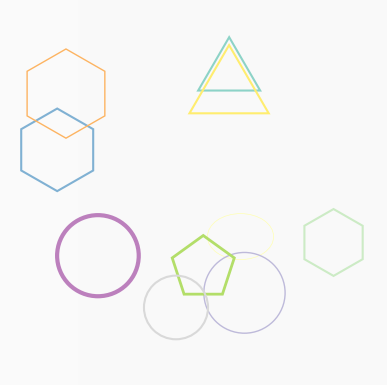[{"shape": "triangle", "thickness": 1.5, "radius": 0.46, "center": [0.591, 0.811]}, {"shape": "oval", "thickness": 0.5, "radius": 0.43, "center": [0.621, 0.385]}, {"shape": "circle", "thickness": 1, "radius": 0.52, "center": [0.631, 0.239]}, {"shape": "hexagon", "thickness": 1.5, "radius": 0.54, "center": [0.148, 0.611]}, {"shape": "hexagon", "thickness": 1, "radius": 0.58, "center": [0.17, 0.757]}, {"shape": "pentagon", "thickness": 2, "radius": 0.42, "center": [0.525, 0.304]}, {"shape": "circle", "thickness": 1.5, "radius": 0.41, "center": [0.454, 0.201]}, {"shape": "circle", "thickness": 3, "radius": 0.53, "center": [0.253, 0.336]}, {"shape": "hexagon", "thickness": 1.5, "radius": 0.43, "center": [0.861, 0.37]}, {"shape": "triangle", "thickness": 1.5, "radius": 0.59, "center": [0.591, 0.765]}]